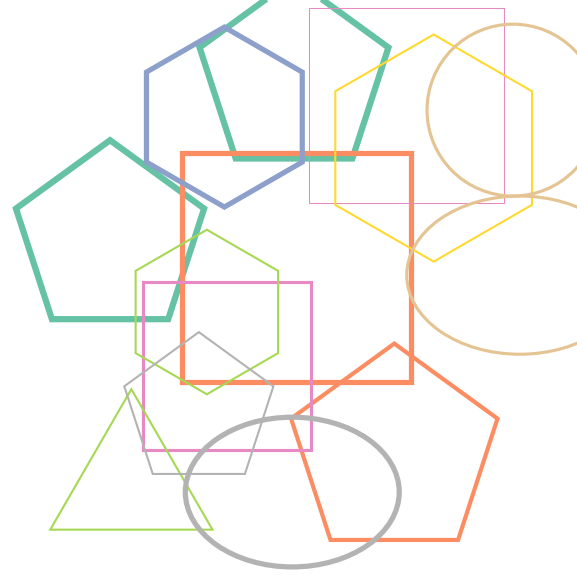[{"shape": "pentagon", "thickness": 3, "radius": 0.86, "center": [0.191, 0.585]}, {"shape": "pentagon", "thickness": 3, "radius": 0.86, "center": [0.509, 0.864]}, {"shape": "square", "thickness": 2.5, "radius": 0.99, "center": [0.513, 0.536]}, {"shape": "pentagon", "thickness": 2, "radius": 0.94, "center": [0.683, 0.216]}, {"shape": "hexagon", "thickness": 2.5, "radius": 0.78, "center": [0.388, 0.796]}, {"shape": "square", "thickness": 0.5, "radius": 0.85, "center": [0.704, 0.816]}, {"shape": "square", "thickness": 1.5, "radius": 0.73, "center": [0.393, 0.365]}, {"shape": "triangle", "thickness": 1, "radius": 0.81, "center": [0.227, 0.163]}, {"shape": "hexagon", "thickness": 1, "radius": 0.71, "center": [0.358, 0.459]}, {"shape": "hexagon", "thickness": 1, "radius": 0.98, "center": [0.751, 0.743]}, {"shape": "circle", "thickness": 1.5, "radius": 0.74, "center": [0.888, 0.808]}, {"shape": "oval", "thickness": 1.5, "radius": 0.98, "center": [0.9, 0.523]}, {"shape": "oval", "thickness": 2.5, "radius": 0.93, "center": [0.506, 0.147]}, {"shape": "pentagon", "thickness": 1, "radius": 0.68, "center": [0.344, 0.288]}]